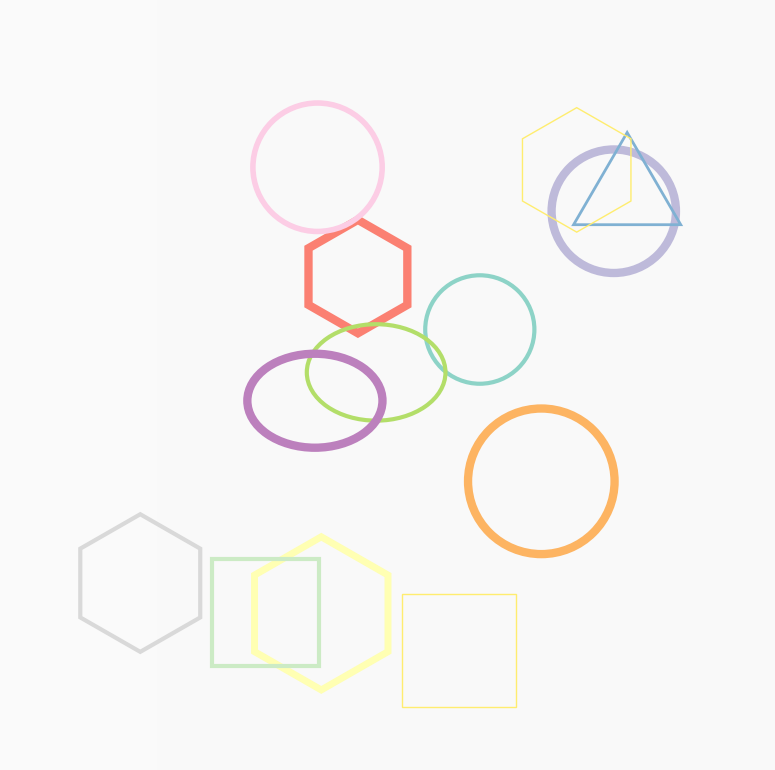[{"shape": "circle", "thickness": 1.5, "radius": 0.35, "center": [0.619, 0.572]}, {"shape": "hexagon", "thickness": 2.5, "radius": 0.5, "center": [0.415, 0.203]}, {"shape": "circle", "thickness": 3, "radius": 0.4, "center": [0.792, 0.726]}, {"shape": "hexagon", "thickness": 3, "radius": 0.37, "center": [0.462, 0.641]}, {"shape": "triangle", "thickness": 1, "radius": 0.4, "center": [0.809, 0.748]}, {"shape": "circle", "thickness": 3, "radius": 0.47, "center": [0.698, 0.375]}, {"shape": "oval", "thickness": 1.5, "radius": 0.45, "center": [0.485, 0.516]}, {"shape": "circle", "thickness": 2, "radius": 0.42, "center": [0.41, 0.783]}, {"shape": "hexagon", "thickness": 1.5, "radius": 0.45, "center": [0.181, 0.243]}, {"shape": "oval", "thickness": 3, "radius": 0.44, "center": [0.406, 0.48]}, {"shape": "square", "thickness": 1.5, "radius": 0.35, "center": [0.343, 0.205]}, {"shape": "hexagon", "thickness": 0.5, "radius": 0.4, "center": [0.744, 0.779]}, {"shape": "square", "thickness": 0.5, "radius": 0.37, "center": [0.592, 0.155]}]